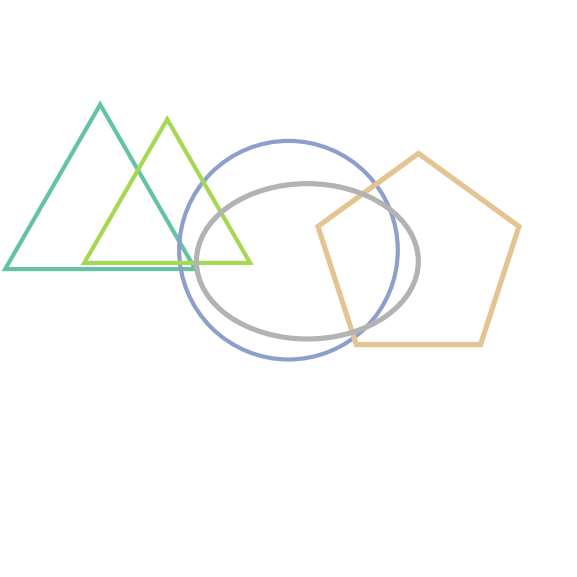[{"shape": "triangle", "thickness": 2, "radius": 0.95, "center": [0.173, 0.628]}, {"shape": "circle", "thickness": 2, "radius": 0.95, "center": [0.5, 0.566]}, {"shape": "triangle", "thickness": 2, "radius": 0.83, "center": [0.29, 0.627]}, {"shape": "pentagon", "thickness": 2.5, "radius": 0.91, "center": [0.725, 0.55]}, {"shape": "oval", "thickness": 2.5, "radius": 0.96, "center": [0.532, 0.547]}]